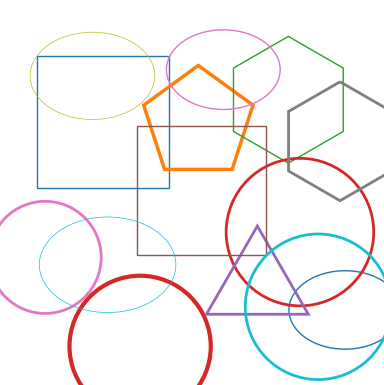[{"shape": "square", "thickness": 1, "radius": 0.85, "center": [0.268, 0.683]}, {"shape": "oval", "thickness": 1, "radius": 0.73, "center": [0.896, 0.195]}, {"shape": "pentagon", "thickness": 2.5, "radius": 0.75, "center": [0.515, 0.681]}, {"shape": "hexagon", "thickness": 1, "radius": 0.82, "center": [0.749, 0.741]}, {"shape": "circle", "thickness": 3, "radius": 0.92, "center": [0.364, 0.1]}, {"shape": "circle", "thickness": 2, "radius": 0.96, "center": [0.779, 0.397]}, {"shape": "triangle", "thickness": 2, "radius": 0.76, "center": [0.668, 0.26]}, {"shape": "square", "thickness": 1, "radius": 0.84, "center": [0.523, 0.505]}, {"shape": "oval", "thickness": 1, "radius": 0.74, "center": [0.58, 0.819]}, {"shape": "circle", "thickness": 2, "radius": 0.73, "center": [0.117, 0.331]}, {"shape": "hexagon", "thickness": 2, "radius": 0.77, "center": [0.883, 0.633]}, {"shape": "oval", "thickness": 0.5, "radius": 0.81, "center": [0.24, 0.803]}, {"shape": "circle", "thickness": 2, "radius": 0.95, "center": [0.826, 0.203]}, {"shape": "oval", "thickness": 0.5, "radius": 0.89, "center": [0.279, 0.312]}]